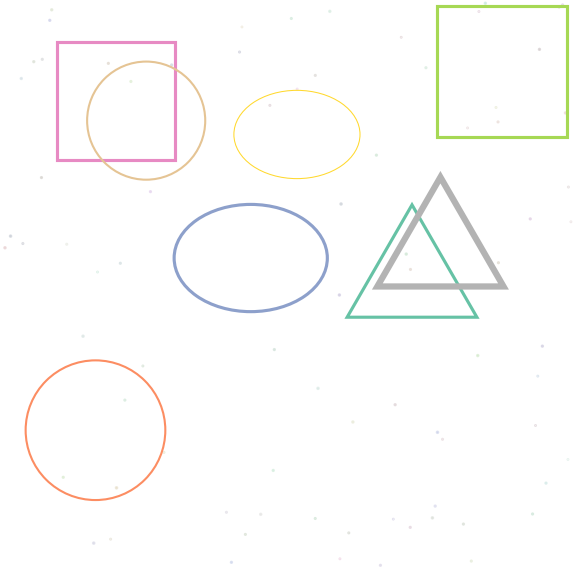[{"shape": "triangle", "thickness": 1.5, "radius": 0.65, "center": [0.713, 0.515]}, {"shape": "circle", "thickness": 1, "radius": 0.6, "center": [0.165, 0.254]}, {"shape": "oval", "thickness": 1.5, "radius": 0.66, "center": [0.434, 0.552]}, {"shape": "square", "thickness": 1.5, "radius": 0.51, "center": [0.201, 0.824]}, {"shape": "square", "thickness": 1.5, "radius": 0.57, "center": [0.869, 0.875]}, {"shape": "oval", "thickness": 0.5, "radius": 0.55, "center": [0.514, 0.766]}, {"shape": "circle", "thickness": 1, "radius": 0.51, "center": [0.253, 0.79]}, {"shape": "triangle", "thickness": 3, "radius": 0.63, "center": [0.763, 0.566]}]